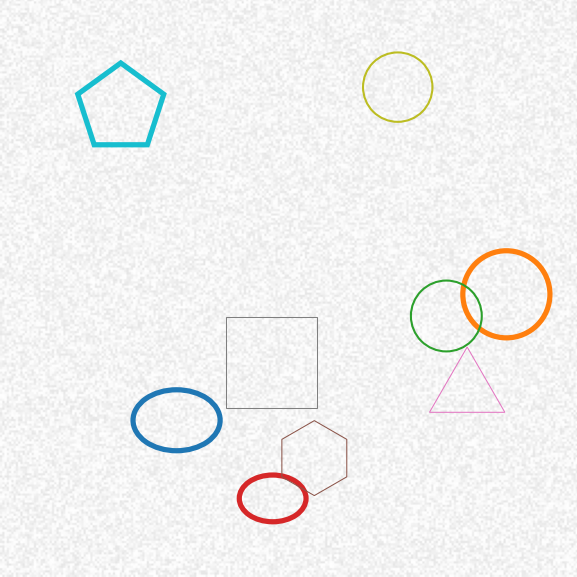[{"shape": "oval", "thickness": 2.5, "radius": 0.38, "center": [0.306, 0.271]}, {"shape": "circle", "thickness": 2.5, "radius": 0.38, "center": [0.877, 0.49]}, {"shape": "circle", "thickness": 1, "radius": 0.31, "center": [0.773, 0.452]}, {"shape": "oval", "thickness": 2.5, "radius": 0.29, "center": [0.472, 0.136]}, {"shape": "hexagon", "thickness": 0.5, "radius": 0.32, "center": [0.544, 0.206]}, {"shape": "triangle", "thickness": 0.5, "radius": 0.38, "center": [0.809, 0.323]}, {"shape": "square", "thickness": 0.5, "radius": 0.39, "center": [0.47, 0.371]}, {"shape": "circle", "thickness": 1, "radius": 0.3, "center": [0.689, 0.848]}, {"shape": "pentagon", "thickness": 2.5, "radius": 0.39, "center": [0.209, 0.812]}]